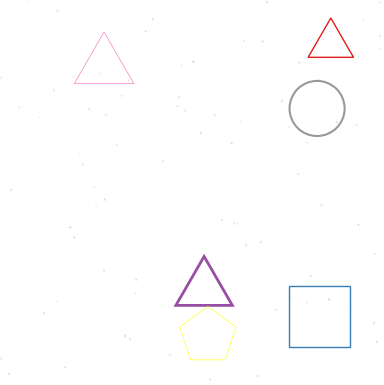[{"shape": "triangle", "thickness": 1, "radius": 0.34, "center": [0.859, 0.885]}, {"shape": "square", "thickness": 1, "radius": 0.4, "center": [0.83, 0.178]}, {"shape": "triangle", "thickness": 2, "radius": 0.42, "center": [0.53, 0.249]}, {"shape": "pentagon", "thickness": 0.5, "radius": 0.38, "center": [0.54, 0.127]}, {"shape": "triangle", "thickness": 0.5, "radius": 0.45, "center": [0.27, 0.828]}, {"shape": "circle", "thickness": 1.5, "radius": 0.36, "center": [0.824, 0.718]}]